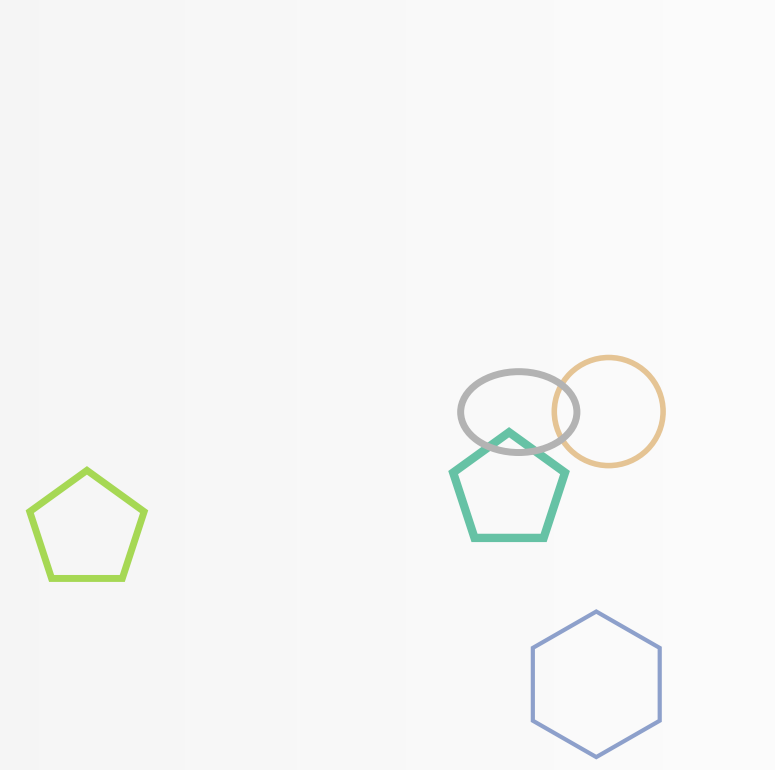[{"shape": "pentagon", "thickness": 3, "radius": 0.38, "center": [0.657, 0.363]}, {"shape": "hexagon", "thickness": 1.5, "radius": 0.47, "center": [0.769, 0.111]}, {"shape": "pentagon", "thickness": 2.5, "radius": 0.39, "center": [0.112, 0.312]}, {"shape": "circle", "thickness": 2, "radius": 0.35, "center": [0.785, 0.466]}, {"shape": "oval", "thickness": 2.5, "radius": 0.38, "center": [0.669, 0.465]}]